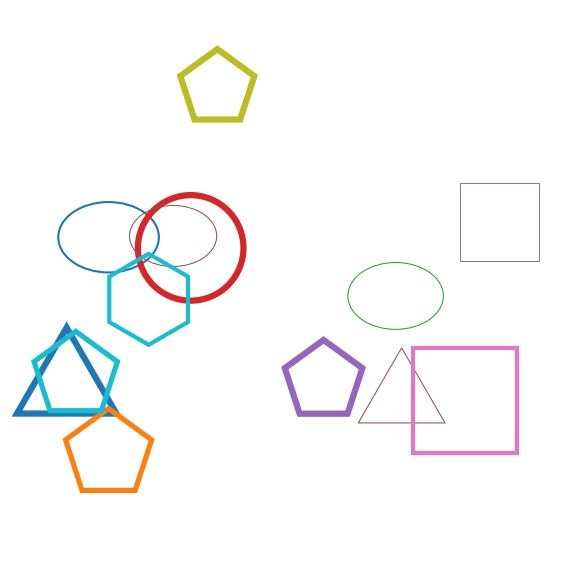[{"shape": "triangle", "thickness": 3, "radius": 0.5, "center": [0.115, 0.333]}, {"shape": "oval", "thickness": 1, "radius": 0.44, "center": [0.188, 0.588]}, {"shape": "pentagon", "thickness": 2.5, "radius": 0.39, "center": [0.188, 0.213]}, {"shape": "oval", "thickness": 0.5, "radius": 0.41, "center": [0.685, 0.487]}, {"shape": "circle", "thickness": 3, "radius": 0.46, "center": [0.33, 0.57]}, {"shape": "pentagon", "thickness": 3, "radius": 0.35, "center": [0.56, 0.34]}, {"shape": "oval", "thickness": 0.5, "radius": 0.38, "center": [0.3, 0.591]}, {"shape": "triangle", "thickness": 0.5, "radius": 0.43, "center": [0.695, 0.31]}, {"shape": "square", "thickness": 2, "radius": 0.45, "center": [0.805, 0.306]}, {"shape": "square", "thickness": 0.5, "radius": 0.34, "center": [0.865, 0.615]}, {"shape": "pentagon", "thickness": 3, "radius": 0.34, "center": [0.376, 0.847]}, {"shape": "hexagon", "thickness": 2, "radius": 0.39, "center": [0.257, 0.481]}, {"shape": "pentagon", "thickness": 2.5, "radius": 0.38, "center": [0.131, 0.349]}]